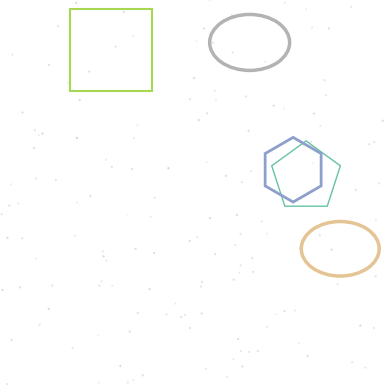[{"shape": "pentagon", "thickness": 1, "radius": 0.47, "center": [0.795, 0.54]}, {"shape": "hexagon", "thickness": 2, "radius": 0.42, "center": [0.761, 0.559]}, {"shape": "square", "thickness": 1.5, "radius": 0.53, "center": [0.288, 0.869]}, {"shape": "oval", "thickness": 2.5, "radius": 0.51, "center": [0.884, 0.354]}, {"shape": "oval", "thickness": 2.5, "radius": 0.52, "center": [0.648, 0.89]}]